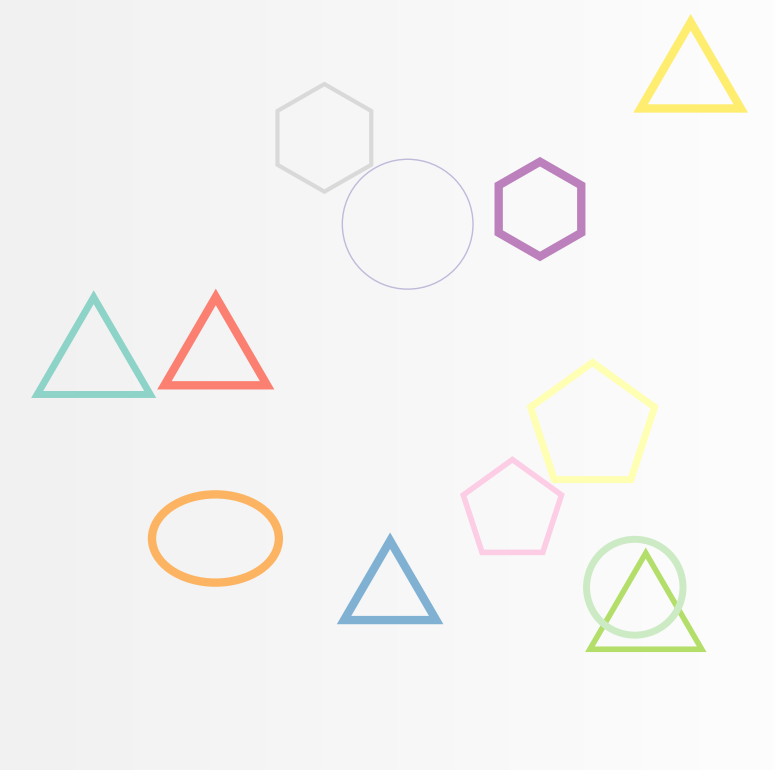[{"shape": "triangle", "thickness": 2.5, "radius": 0.42, "center": [0.121, 0.53]}, {"shape": "pentagon", "thickness": 2.5, "radius": 0.42, "center": [0.765, 0.445]}, {"shape": "circle", "thickness": 0.5, "radius": 0.42, "center": [0.526, 0.709]}, {"shape": "triangle", "thickness": 3, "radius": 0.38, "center": [0.278, 0.538]}, {"shape": "triangle", "thickness": 3, "radius": 0.34, "center": [0.503, 0.229]}, {"shape": "oval", "thickness": 3, "radius": 0.41, "center": [0.278, 0.301]}, {"shape": "triangle", "thickness": 2, "radius": 0.42, "center": [0.833, 0.198]}, {"shape": "pentagon", "thickness": 2, "radius": 0.33, "center": [0.661, 0.337]}, {"shape": "hexagon", "thickness": 1.5, "radius": 0.35, "center": [0.419, 0.821]}, {"shape": "hexagon", "thickness": 3, "radius": 0.31, "center": [0.697, 0.728]}, {"shape": "circle", "thickness": 2.5, "radius": 0.31, "center": [0.819, 0.237]}, {"shape": "triangle", "thickness": 3, "radius": 0.37, "center": [0.891, 0.896]}]